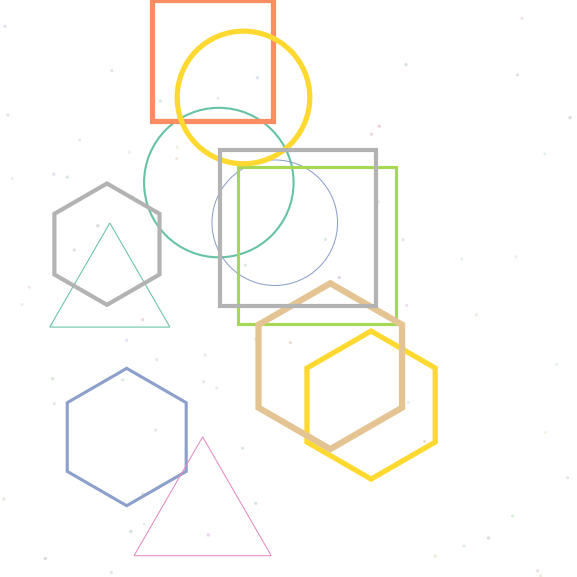[{"shape": "triangle", "thickness": 0.5, "radius": 0.6, "center": [0.19, 0.493]}, {"shape": "circle", "thickness": 1, "radius": 0.65, "center": [0.379, 0.683]}, {"shape": "square", "thickness": 2.5, "radius": 0.52, "center": [0.368, 0.894]}, {"shape": "hexagon", "thickness": 1.5, "radius": 0.59, "center": [0.219, 0.242]}, {"shape": "circle", "thickness": 0.5, "radius": 0.54, "center": [0.476, 0.613]}, {"shape": "triangle", "thickness": 0.5, "radius": 0.69, "center": [0.351, 0.105]}, {"shape": "square", "thickness": 1.5, "radius": 0.68, "center": [0.549, 0.574]}, {"shape": "hexagon", "thickness": 2.5, "radius": 0.64, "center": [0.643, 0.298]}, {"shape": "circle", "thickness": 2.5, "radius": 0.57, "center": [0.422, 0.83]}, {"shape": "hexagon", "thickness": 3, "radius": 0.72, "center": [0.572, 0.365]}, {"shape": "hexagon", "thickness": 2, "radius": 0.53, "center": [0.185, 0.576]}, {"shape": "square", "thickness": 2, "radius": 0.67, "center": [0.516, 0.605]}]